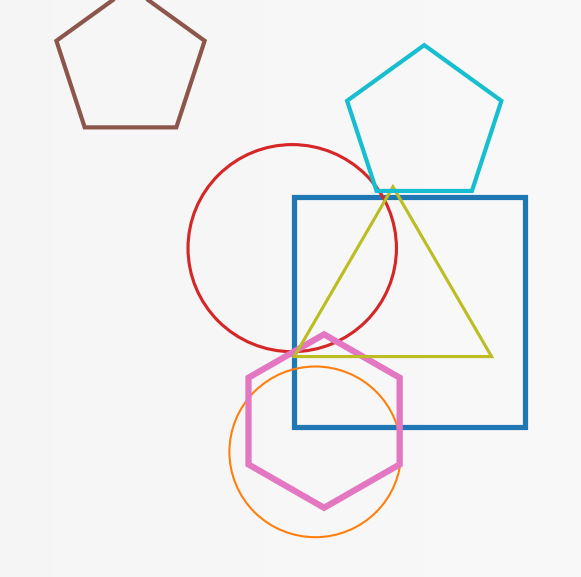[{"shape": "square", "thickness": 2.5, "radius": 1.0, "center": [0.705, 0.459]}, {"shape": "circle", "thickness": 1, "radius": 0.74, "center": [0.542, 0.217]}, {"shape": "circle", "thickness": 1.5, "radius": 0.9, "center": [0.503, 0.569]}, {"shape": "pentagon", "thickness": 2, "radius": 0.67, "center": [0.225, 0.887]}, {"shape": "hexagon", "thickness": 3, "radius": 0.75, "center": [0.558, 0.27]}, {"shape": "triangle", "thickness": 1.5, "radius": 0.98, "center": [0.676, 0.48]}, {"shape": "pentagon", "thickness": 2, "radius": 0.7, "center": [0.73, 0.781]}]